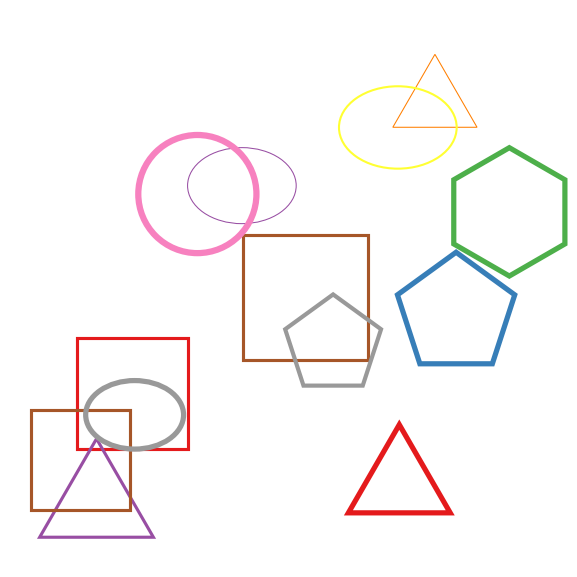[{"shape": "square", "thickness": 1.5, "radius": 0.48, "center": [0.229, 0.318]}, {"shape": "triangle", "thickness": 2.5, "radius": 0.51, "center": [0.691, 0.162]}, {"shape": "pentagon", "thickness": 2.5, "radius": 0.53, "center": [0.79, 0.456]}, {"shape": "hexagon", "thickness": 2.5, "radius": 0.56, "center": [0.882, 0.632]}, {"shape": "triangle", "thickness": 1.5, "radius": 0.57, "center": [0.167, 0.126]}, {"shape": "oval", "thickness": 0.5, "radius": 0.47, "center": [0.419, 0.678]}, {"shape": "triangle", "thickness": 0.5, "radius": 0.42, "center": [0.753, 0.821]}, {"shape": "oval", "thickness": 1, "radius": 0.51, "center": [0.689, 0.778]}, {"shape": "square", "thickness": 1.5, "radius": 0.43, "center": [0.139, 0.202]}, {"shape": "square", "thickness": 1.5, "radius": 0.54, "center": [0.529, 0.485]}, {"shape": "circle", "thickness": 3, "radius": 0.51, "center": [0.342, 0.663]}, {"shape": "pentagon", "thickness": 2, "radius": 0.44, "center": [0.577, 0.402]}, {"shape": "oval", "thickness": 2.5, "radius": 0.42, "center": [0.233, 0.281]}]